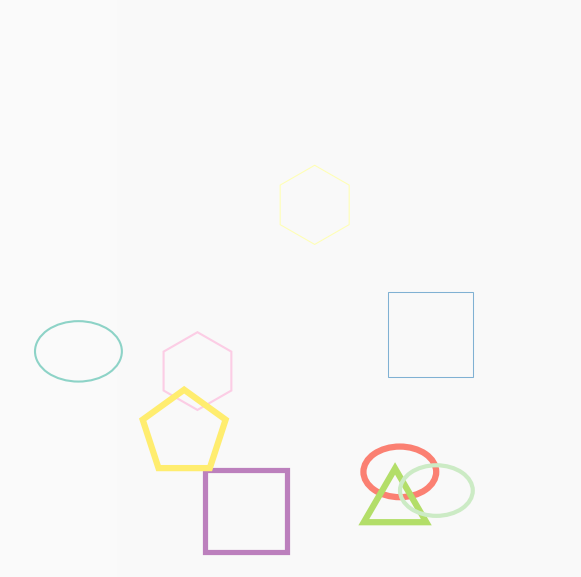[{"shape": "oval", "thickness": 1, "radius": 0.37, "center": [0.135, 0.391]}, {"shape": "hexagon", "thickness": 0.5, "radius": 0.34, "center": [0.541, 0.644]}, {"shape": "oval", "thickness": 3, "radius": 0.31, "center": [0.688, 0.182]}, {"shape": "square", "thickness": 0.5, "radius": 0.37, "center": [0.741, 0.42]}, {"shape": "triangle", "thickness": 3, "radius": 0.31, "center": [0.68, 0.126]}, {"shape": "hexagon", "thickness": 1, "radius": 0.34, "center": [0.34, 0.357]}, {"shape": "square", "thickness": 2.5, "radius": 0.36, "center": [0.423, 0.114]}, {"shape": "oval", "thickness": 2, "radius": 0.31, "center": [0.751, 0.15]}, {"shape": "pentagon", "thickness": 3, "radius": 0.38, "center": [0.317, 0.249]}]